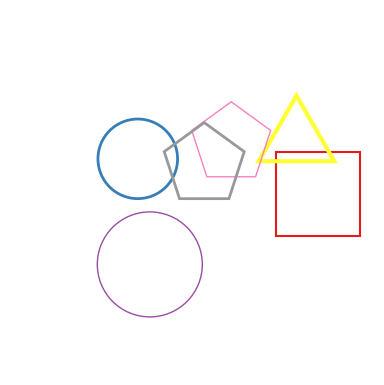[{"shape": "square", "thickness": 1.5, "radius": 0.55, "center": [0.825, 0.496]}, {"shape": "circle", "thickness": 2, "radius": 0.52, "center": [0.358, 0.587]}, {"shape": "circle", "thickness": 1, "radius": 0.68, "center": [0.389, 0.313]}, {"shape": "triangle", "thickness": 3, "radius": 0.57, "center": [0.77, 0.638]}, {"shape": "pentagon", "thickness": 1, "radius": 0.54, "center": [0.601, 0.628]}, {"shape": "pentagon", "thickness": 2, "radius": 0.55, "center": [0.53, 0.572]}]